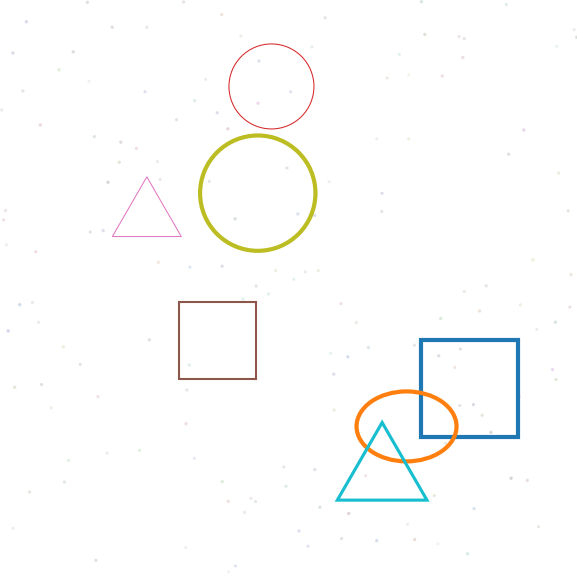[{"shape": "square", "thickness": 2, "radius": 0.42, "center": [0.812, 0.326]}, {"shape": "oval", "thickness": 2, "radius": 0.43, "center": [0.704, 0.261]}, {"shape": "circle", "thickness": 0.5, "radius": 0.37, "center": [0.47, 0.849]}, {"shape": "square", "thickness": 1, "radius": 0.34, "center": [0.377, 0.409]}, {"shape": "triangle", "thickness": 0.5, "radius": 0.34, "center": [0.254, 0.624]}, {"shape": "circle", "thickness": 2, "radius": 0.5, "center": [0.446, 0.665]}, {"shape": "triangle", "thickness": 1.5, "radius": 0.45, "center": [0.662, 0.178]}]